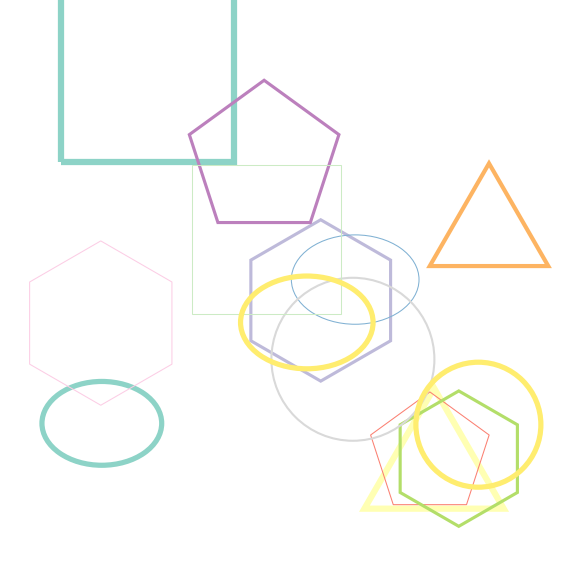[{"shape": "square", "thickness": 3, "radius": 0.75, "center": [0.256, 0.869]}, {"shape": "oval", "thickness": 2.5, "radius": 0.52, "center": [0.176, 0.266]}, {"shape": "triangle", "thickness": 3, "radius": 0.7, "center": [0.752, 0.188]}, {"shape": "hexagon", "thickness": 1.5, "radius": 0.7, "center": [0.555, 0.479]}, {"shape": "pentagon", "thickness": 0.5, "radius": 0.54, "center": [0.744, 0.213]}, {"shape": "oval", "thickness": 0.5, "radius": 0.55, "center": [0.615, 0.515]}, {"shape": "triangle", "thickness": 2, "radius": 0.59, "center": [0.847, 0.598]}, {"shape": "hexagon", "thickness": 1.5, "radius": 0.59, "center": [0.794, 0.205]}, {"shape": "hexagon", "thickness": 0.5, "radius": 0.71, "center": [0.175, 0.44]}, {"shape": "circle", "thickness": 1, "radius": 0.71, "center": [0.611, 0.377]}, {"shape": "pentagon", "thickness": 1.5, "radius": 0.68, "center": [0.457, 0.724]}, {"shape": "square", "thickness": 0.5, "radius": 0.64, "center": [0.461, 0.584]}, {"shape": "oval", "thickness": 2.5, "radius": 0.57, "center": [0.531, 0.441]}, {"shape": "circle", "thickness": 2.5, "radius": 0.54, "center": [0.828, 0.264]}]